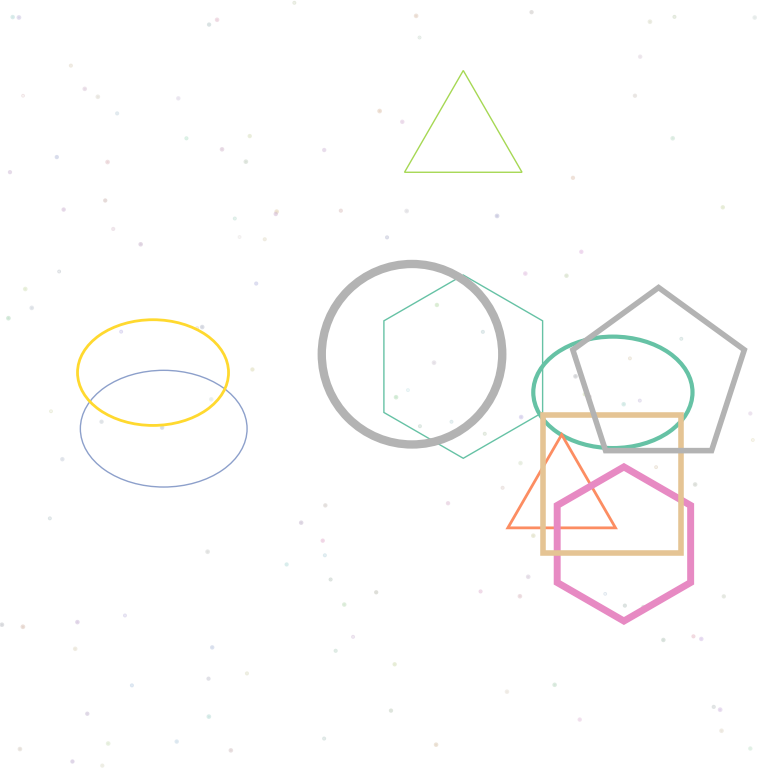[{"shape": "hexagon", "thickness": 0.5, "radius": 0.6, "center": [0.602, 0.524]}, {"shape": "oval", "thickness": 1.5, "radius": 0.52, "center": [0.796, 0.49]}, {"shape": "triangle", "thickness": 1, "radius": 0.4, "center": [0.729, 0.355]}, {"shape": "oval", "thickness": 0.5, "radius": 0.54, "center": [0.213, 0.443]}, {"shape": "hexagon", "thickness": 2.5, "radius": 0.5, "center": [0.81, 0.294]}, {"shape": "triangle", "thickness": 0.5, "radius": 0.44, "center": [0.602, 0.82]}, {"shape": "oval", "thickness": 1, "radius": 0.49, "center": [0.199, 0.516]}, {"shape": "square", "thickness": 2, "radius": 0.45, "center": [0.795, 0.371]}, {"shape": "pentagon", "thickness": 2, "radius": 0.59, "center": [0.855, 0.509]}, {"shape": "circle", "thickness": 3, "radius": 0.59, "center": [0.535, 0.54]}]